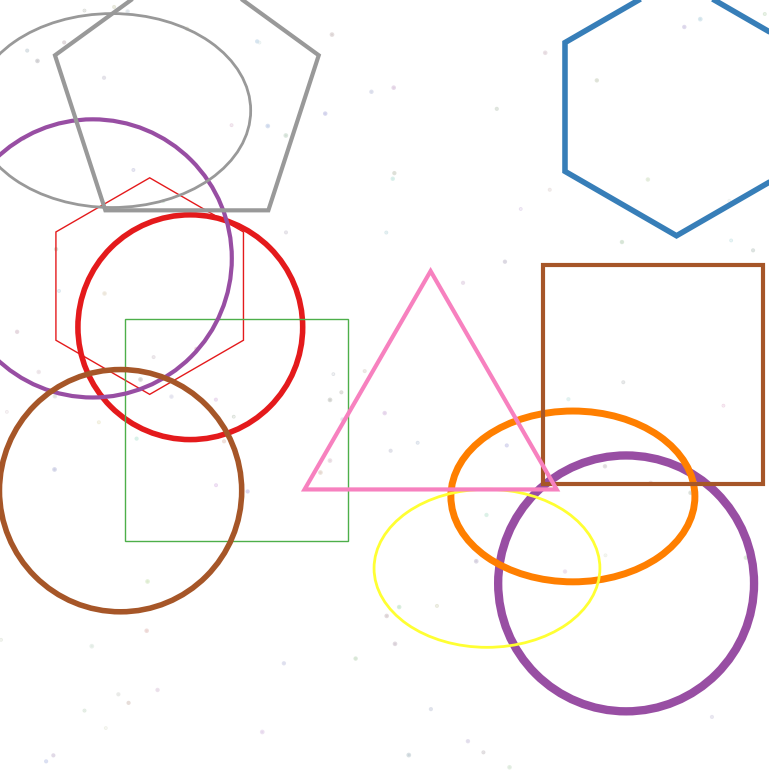[{"shape": "circle", "thickness": 2, "radius": 0.73, "center": [0.247, 0.575]}, {"shape": "hexagon", "thickness": 0.5, "radius": 0.7, "center": [0.194, 0.628]}, {"shape": "hexagon", "thickness": 2, "radius": 0.84, "center": [0.879, 0.861]}, {"shape": "square", "thickness": 0.5, "radius": 0.72, "center": [0.307, 0.442]}, {"shape": "circle", "thickness": 3, "radius": 0.83, "center": [0.813, 0.242]}, {"shape": "circle", "thickness": 1.5, "radius": 0.9, "center": [0.12, 0.664]}, {"shape": "oval", "thickness": 2.5, "radius": 0.79, "center": [0.744, 0.355]}, {"shape": "oval", "thickness": 1, "radius": 0.73, "center": [0.632, 0.262]}, {"shape": "circle", "thickness": 2, "radius": 0.79, "center": [0.157, 0.363]}, {"shape": "square", "thickness": 1.5, "radius": 0.71, "center": [0.848, 0.514]}, {"shape": "triangle", "thickness": 1.5, "radius": 0.95, "center": [0.559, 0.459]}, {"shape": "pentagon", "thickness": 1.5, "radius": 0.9, "center": [0.243, 0.873]}, {"shape": "oval", "thickness": 1, "radius": 0.9, "center": [0.146, 0.856]}]